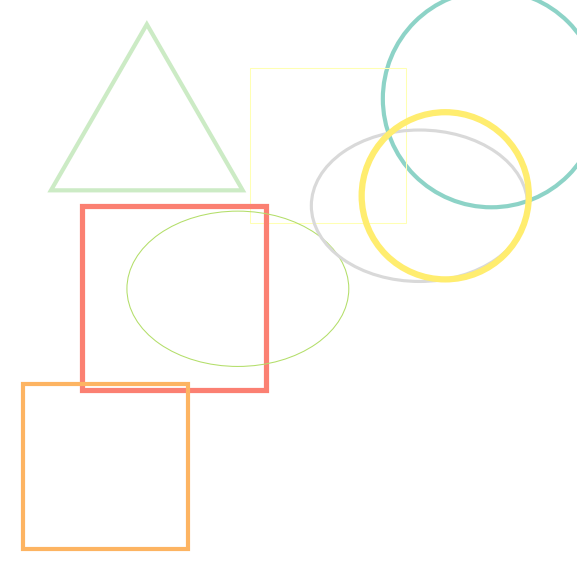[{"shape": "circle", "thickness": 2, "radius": 0.94, "center": [0.851, 0.828]}, {"shape": "square", "thickness": 0.5, "radius": 0.67, "center": [0.568, 0.747]}, {"shape": "square", "thickness": 2.5, "radius": 0.8, "center": [0.302, 0.483]}, {"shape": "square", "thickness": 2, "radius": 0.71, "center": [0.183, 0.192]}, {"shape": "oval", "thickness": 0.5, "radius": 0.96, "center": [0.412, 0.499]}, {"shape": "oval", "thickness": 1.5, "radius": 0.94, "center": [0.726, 0.643]}, {"shape": "triangle", "thickness": 2, "radius": 0.96, "center": [0.254, 0.765]}, {"shape": "circle", "thickness": 3, "radius": 0.72, "center": [0.771, 0.66]}]